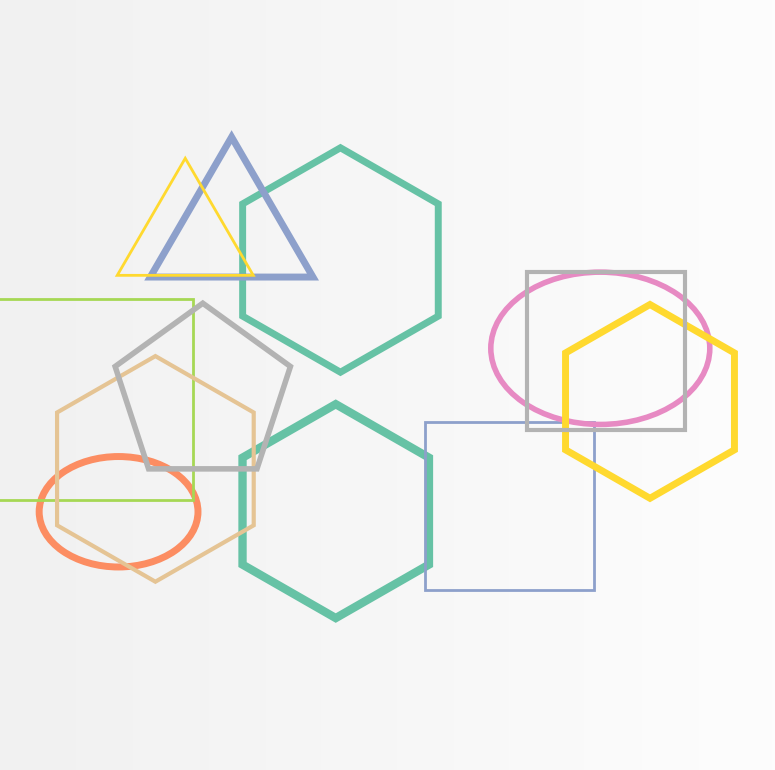[{"shape": "hexagon", "thickness": 3, "radius": 0.69, "center": [0.433, 0.336]}, {"shape": "hexagon", "thickness": 2.5, "radius": 0.73, "center": [0.439, 0.662]}, {"shape": "oval", "thickness": 2.5, "radius": 0.51, "center": [0.153, 0.335]}, {"shape": "square", "thickness": 1, "radius": 0.54, "center": [0.658, 0.343]}, {"shape": "triangle", "thickness": 2.5, "radius": 0.61, "center": [0.299, 0.701]}, {"shape": "oval", "thickness": 2, "radius": 0.71, "center": [0.775, 0.548]}, {"shape": "square", "thickness": 1, "radius": 0.65, "center": [0.119, 0.481]}, {"shape": "hexagon", "thickness": 2.5, "radius": 0.63, "center": [0.839, 0.479]}, {"shape": "triangle", "thickness": 1, "radius": 0.51, "center": [0.239, 0.693]}, {"shape": "hexagon", "thickness": 1.5, "radius": 0.73, "center": [0.201, 0.391]}, {"shape": "square", "thickness": 1.5, "radius": 0.51, "center": [0.782, 0.544]}, {"shape": "pentagon", "thickness": 2, "radius": 0.59, "center": [0.262, 0.487]}]